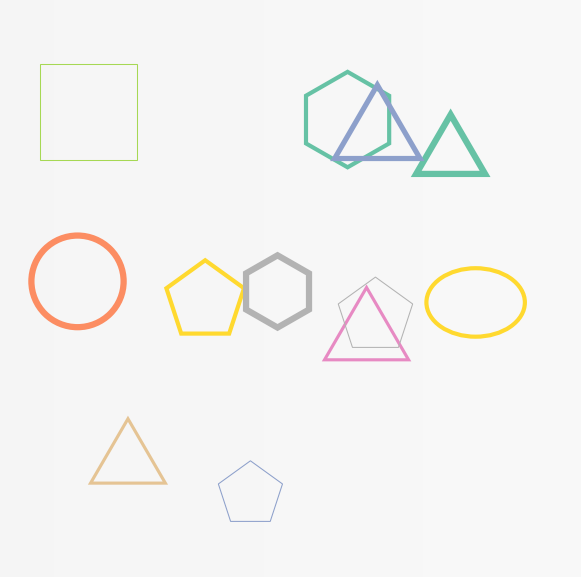[{"shape": "triangle", "thickness": 3, "radius": 0.34, "center": [0.775, 0.732]}, {"shape": "hexagon", "thickness": 2, "radius": 0.41, "center": [0.598, 0.792]}, {"shape": "circle", "thickness": 3, "radius": 0.4, "center": [0.133, 0.512]}, {"shape": "triangle", "thickness": 2.5, "radius": 0.42, "center": [0.649, 0.767]}, {"shape": "pentagon", "thickness": 0.5, "radius": 0.29, "center": [0.431, 0.143]}, {"shape": "triangle", "thickness": 1.5, "radius": 0.42, "center": [0.631, 0.418]}, {"shape": "square", "thickness": 0.5, "radius": 0.41, "center": [0.152, 0.805]}, {"shape": "pentagon", "thickness": 2, "radius": 0.35, "center": [0.353, 0.478]}, {"shape": "oval", "thickness": 2, "radius": 0.42, "center": [0.818, 0.475]}, {"shape": "triangle", "thickness": 1.5, "radius": 0.37, "center": [0.22, 0.2]}, {"shape": "hexagon", "thickness": 3, "radius": 0.31, "center": [0.477, 0.494]}, {"shape": "pentagon", "thickness": 0.5, "radius": 0.34, "center": [0.646, 0.452]}]